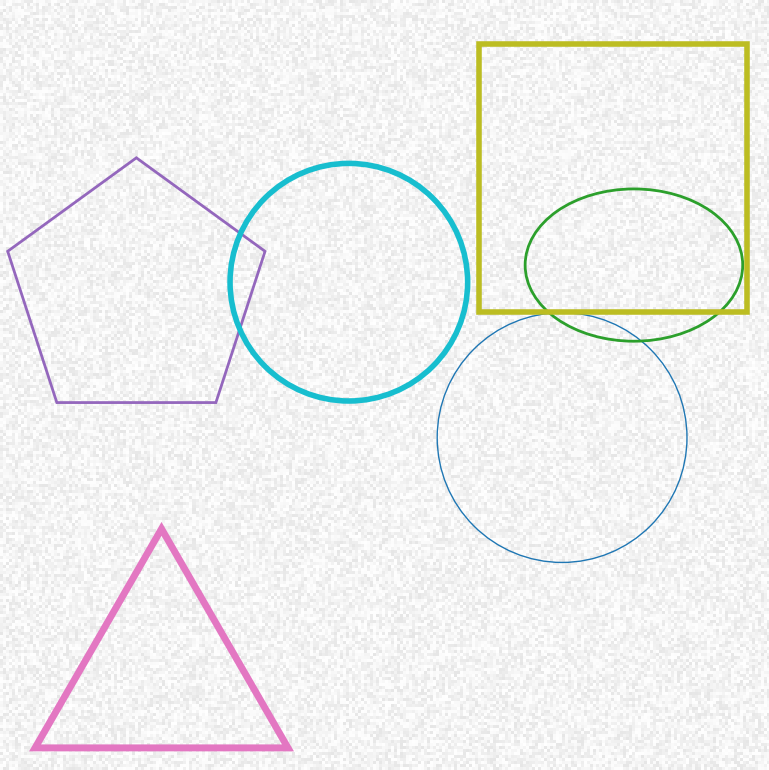[{"shape": "circle", "thickness": 0.5, "radius": 0.81, "center": [0.73, 0.432]}, {"shape": "oval", "thickness": 1, "radius": 0.71, "center": [0.823, 0.656]}, {"shape": "pentagon", "thickness": 1, "radius": 0.88, "center": [0.177, 0.619]}, {"shape": "triangle", "thickness": 2.5, "radius": 0.95, "center": [0.21, 0.124]}, {"shape": "square", "thickness": 2, "radius": 0.87, "center": [0.796, 0.769]}, {"shape": "circle", "thickness": 2, "radius": 0.77, "center": [0.453, 0.634]}]